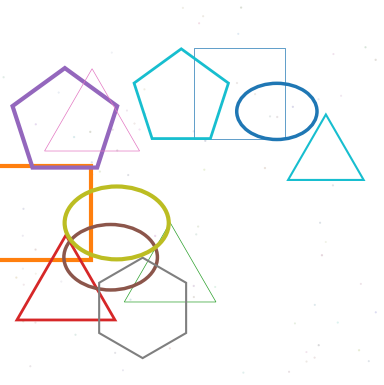[{"shape": "oval", "thickness": 2.5, "radius": 0.52, "center": [0.719, 0.711]}, {"shape": "square", "thickness": 0.5, "radius": 0.59, "center": [0.623, 0.757]}, {"shape": "square", "thickness": 3, "radius": 0.61, "center": [0.115, 0.447]}, {"shape": "triangle", "thickness": 0.5, "radius": 0.69, "center": [0.442, 0.284]}, {"shape": "triangle", "thickness": 2, "radius": 0.73, "center": [0.171, 0.242]}, {"shape": "pentagon", "thickness": 3, "radius": 0.71, "center": [0.168, 0.68]}, {"shape": "oval", "thickness": 2.5, "radius": 0.61, "center": [0.287, 0.332]}, {"shape": "triangle", "thickness": 0.5, "radius": 0.71, "center": [0.239, 0.679]}, {"shape": "hexagon", "thickness": 1.5, "radius": 0.65, "center": [0.371, 0.2]}, {"shape": "oval", "thickness": 3, "radius": 0.68, "center": [0.303, 0.421]}, {"shape": "triangle", "thickness": 1.5, "radius": 0.57, "center": [0.846, 0.589]}, {"shape": "pentagon", "thickness": 2, "radius": 0.64, "center": [0.471, 0.744]}]